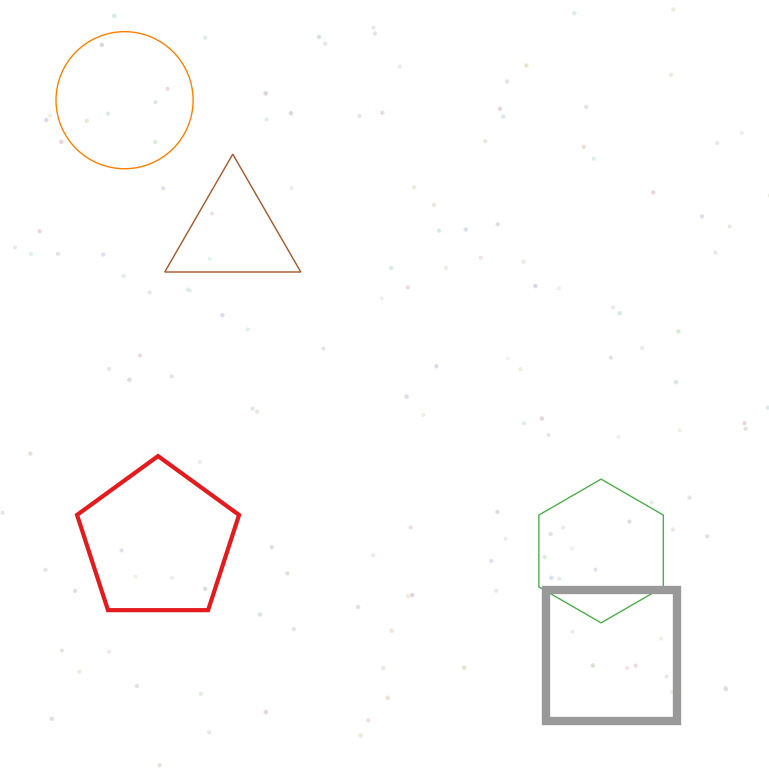[{"shape": "pentagon", "thickness": 1.5, "radius": 0.55, "center": [0.205, 0.297]}, {"shape": "hexagon", "thickness": 0.5, "radius": 0.47, "center": [0.781, 0.284]}, {"shape": "circle", "thickness": 0.5, "radius": 0.45, "center": [0.162, 0.87]}, {"shape": "triangle", "thickness": 0.5, "radius": 0.51, "center": [0.302, 0.698]}, {"shape": "square", "thickness": 3, "radius": 0.42, "center": [0.795, 0.149]}]